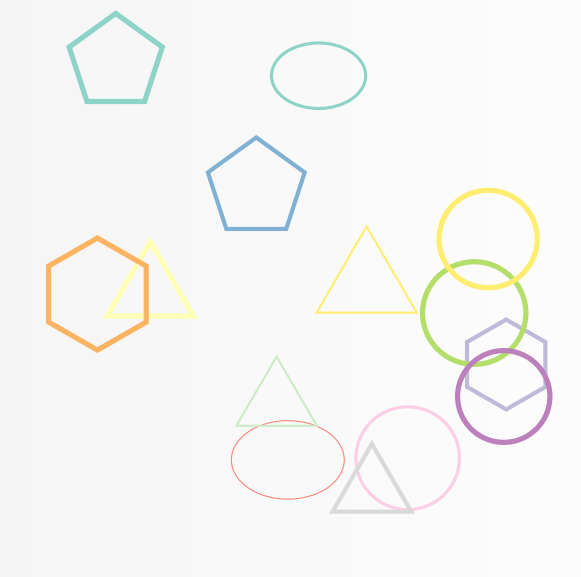[{"shape": "pentagon", "thickness": 2.5, "radius": 0.42, "center": [0.199, 0.892]}, {"shape": "oval", "thickness": 1.5, "radius": 0.41, "center": [0.548, 0.868]}, {"shape": "triangle", "thickness": 2.5, "radius": 0.43, "center": [0.259, 0.495]}, {"shape": "hexagon", "thickness": 2, "radius": 0.39, "center": [0.871, 0.368]}, {"shape": "oval", "thickness": 0.5, "radius": 0.49, "center": [0.495, 0.203]}, {"shape": "pentagon", "thickness": 2, "radius": 0.44, "center": [0.441, 0.673]}, {"shape": "hexagon", "thickness": 2.5, "radius": 0.48, "center": [0.168, 0.49]}, {"shape": "circle", "thickness": 2.5, "radius": 0.44, "center": [0.816, 0.457]}, {"shape": "circle", "thickness": 1.5, "radius": 0.45, "center": [0.701, 0.206]}, {"shape": "triangle", "thickness": 2, "radius": 0.39, "center": [0.64, 0.152]}, {"shape": "circle", "thickness": 2.5, "radius": 0.4, "center": [0.867, 0.313]}, {"shape": "triangle", "thickness": 1, "radius": 0.4, "center": [0.476, 0.302]}, {"shape": "triangle", "thickness": 1, "radius": 0.5, "center": [0.631, 0.508]}, {"shape": "circle", "thickness": 2.5, "radius": 0.42, "center": [0.84, 0.585]}]